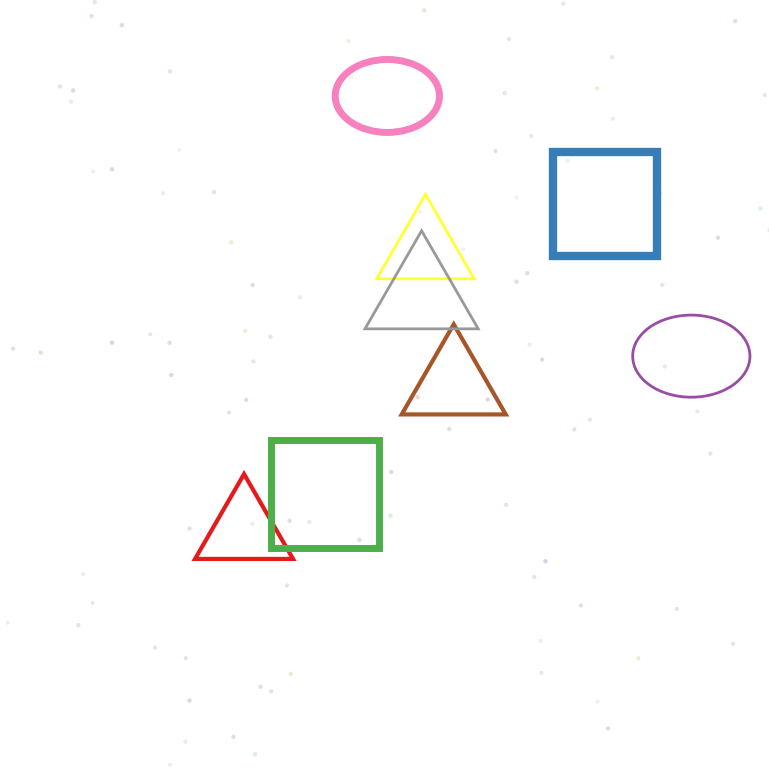[{"shape": "triangle", "thickness": 1.5, "radius": 0.37, "center": [0.317, 0.311]}, {"shape": "square", "thickness": 3, "radius": 0.34, "center": [0.785, 0.735]}, {"shape": "square", "thickness": 2.5, "radius": 0.35, "center": [0.422, 0.358]}, {"shape": "oval", "thickness": 1, "radius": 0.38, "center": [0.898, 0.537]}, {"shape": "triangle", "thickness": 1, "radius": 0.37, "center": [0.553, 0.674]}, {"shape": "triangle", "thickness": 1.5, "radius": 0.39, "center": [0.589, 0.501]}, {"shape": "oval", "thickness": 2.5, "radius": 0.34, "center": [0.503, 0.875]}, {"shape": "triangle", "thickness": 1, "radius": 0.42, "center": [0.548, 0.615]}]